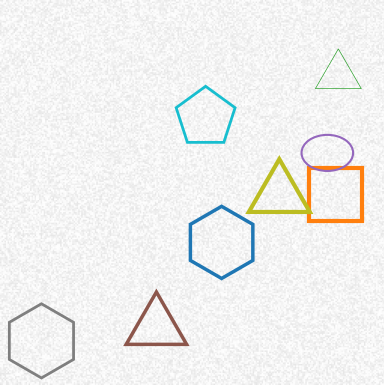[{"shape": "hexagon", "thickness": 2.5, "radius": 0.47, "center": [0.576, 0.37]}, {"shape": "square", "thickness": 3, "radius": 0.34, "center": [0.872, 0.494]}, {"shape": "triangle", "thickness": 0.5, "radius": 0.34, "center": [0.879, 0.804]}, {"shape": "oval", "thickness": 1.5, "radius": 0.33, "center": [0.85, 0.603]}, {"shape": "triangle", "thickness": 2.5, "radius": 0.45, "center": [0.406, 0.151]}, {"shape": "hexagon", "thickness": 2, "radius": 0.48, "center": [0.108, 0.115]}, {"shape": "triangle", "thickness": 3, "radius": 0.46, "center": [0.726, 0.495]}, {"shape": "pentagon", "thickness": 2, "radius": 0.4, "center": [0.534, 0.695]}]